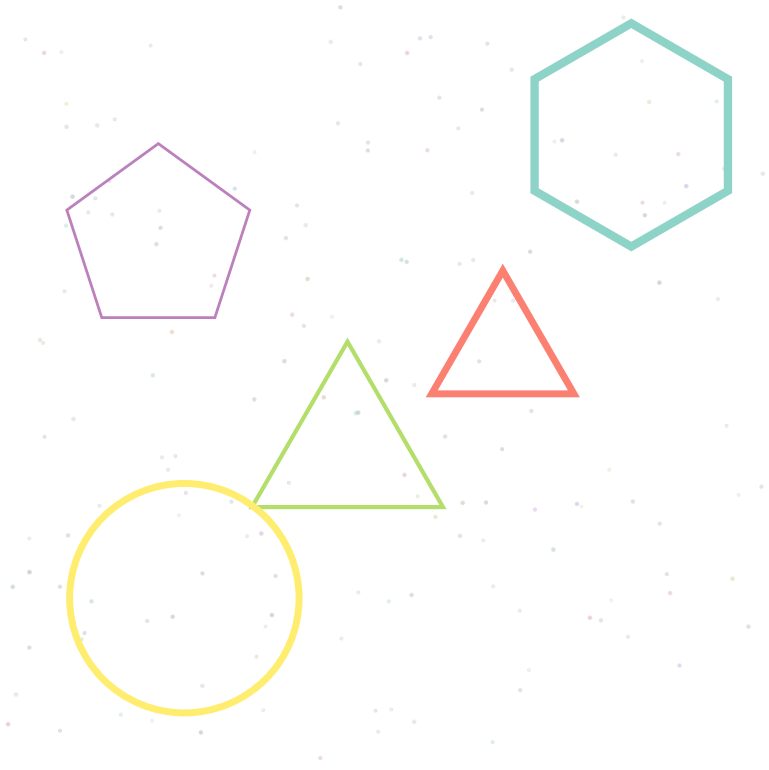[{"shape": "hexagon", "thickness": 3, "radius": 0.72, "center": [0.82, 0.825]}, {"shape": "triangle", "thickness": 2.5, "radius": 0.53, "center": [0.653, 0.542]}, {"shape": "triangle", "thickness": 1.5, "radius": 0.72, "center": [0.451, 0.413]}, {"shape": "pentagon", "thickness": 1, "radius": 0.62, "center": [0.206, 0.689]}, {"shape": "circle", "thickness": 2.5, "radius": 0.75, "center": [0.239, 0.223]}]